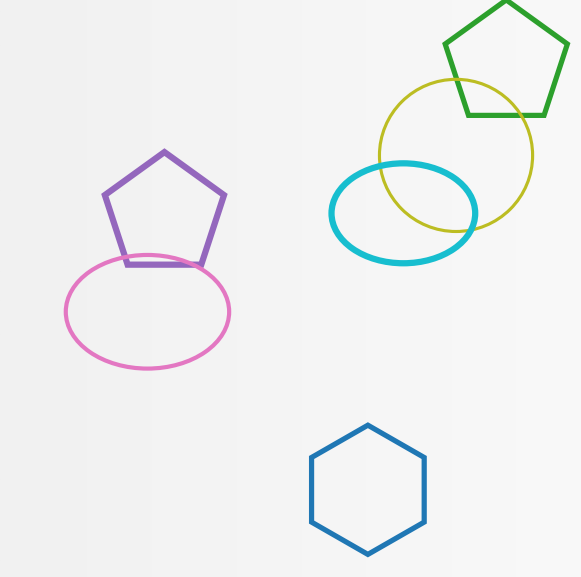[{"shape": "hexagon", "thickness": 2.5, "radius": 0.56, "center": [0.633, 0.151]}, {"shape": "pentagon", "thickness": 2.5, "radius": 0.55, "center": [0.871, 0.889]}, {"shape": "pentagon", "thickness": 3, "radius": 0.54, "center": [0.283, 0.628]}, {"shape": "oval", "thickness": 2, "radius": 0.7, "center": [0.254, 0.459]}, {"shape": "circle", "thickness": 1.5, "radius": 0.66, "center": [0.785, 0.73]}, {"shape": "oval", "thickness": 3, "radius": 0.62, "center": [0.694, 0.63]}]